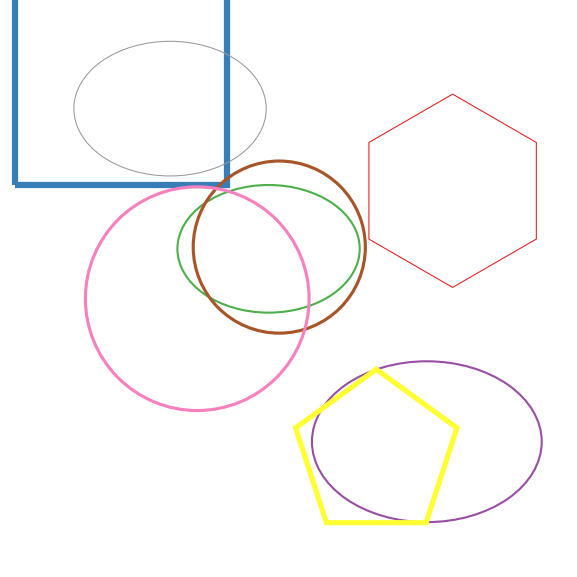[{"shape": "hexagon", "thickness": 0.5, "radius": 0.84, "center": [0.784, 0.669]}, {"shape": "square", "thickness": 3, "radius": 0.92, "center": [0.209, 0.863]}, {"shape": "oval", "thickness": 1, "radius": 0.79, "center": [0.465, 0.568]}, {"shape": "oval", "thickness": 1, "radius": 0.99, "center": [0.739, 0.234]}, {"shape": "pentagon", "thickness": 2.5, "radius": 0.73, "center": [0.652, 0.213]}, {"shape": "circle", "thickness": 1.5, "radius": 0.75, "center": [0.484, 0.571]}, {"shape": "circle", "thickness": 1.5, "radius": 0.97, "center": [0.342, 0.482]}, {"shape": "oval", "thickness": 0.5, "radius": 0.83, "center": [0.294, 0.811]}]